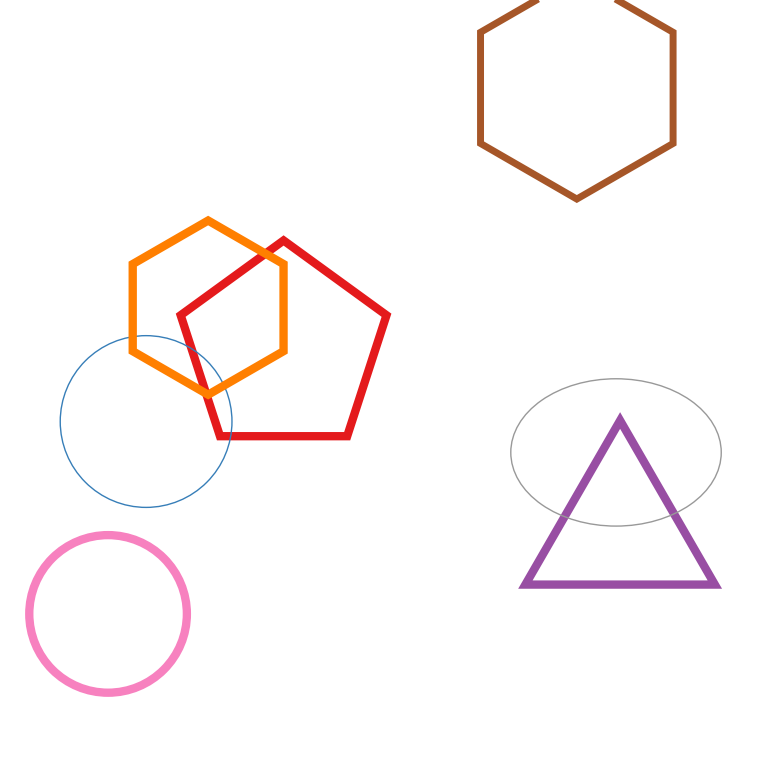[{"shape": "pentagon", "thickness": 3, "radius": 0.7, "center": [0.368, 0.547]}, {"shape": "circle", "thickness": 0.5, "radius": 0.56, "center": [0.19, 0.453]}, {"shape": "triangle", "thickness": 3, "radius": 0.71, "center": [0.805, 0.312]}, {"shape": "hexagon", "thickness": 3, "radius": 0.57, "center": [0.27, 0.6]}, {"shape": "hexagon", "thickness": 2.5, "radius": 0.72, "center": [0.749, 0.886]}, {"shape": "circle", "thickness": 3, "radius": 0.51, "center": [0.14, 0.203]}, {"shape": "oval", "thickness": 0.5, "radius": 0.68, "center": [0.8, 0.412]}]